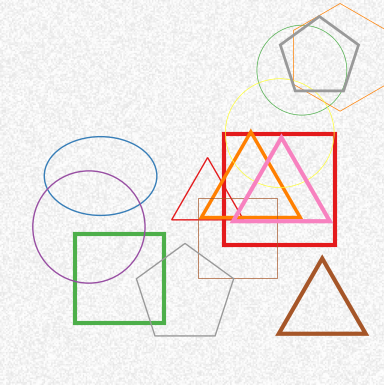[{"shape": "triangle", "thickness": 1, "radius": 0.54, "center": [0.539, 0.483]}, {"shape": "square", "thickness": 3, "radius": 0.72, "center": [0.726, 0.509]}, {"shape": "oval", "thickness": 1, "radius": 0.73, "center": [0.261, 0.543]}, {"shape": "square", "thickness": 3, "radius": 0.58, "center": [0.31, 0.278]}, {"shape": "circle", "thickness": 0.5, "radius": 0.58, "center": [0.784, 0.818]}, {"shape": "circle", "thickness": 1, "radius": 0.73, "center": [0.231, 0.41]}, {"shape": "triangle", "thickness": 2.5, "radius": 0.74, "center": [0.651, 0.509]}, {"shape": "hexagon", "thickness": 0.5, "radius": 0.7, "center": [0.883, 0.851]}, {"shape": "circle", "thickness": 0.5, "radius": 0.71, "center": [0.727, 0.654]}, {"shape": "square", "thickness": 0.5, "radius": 0.52, "center": [0.616, 0.382]}, {"shape": "triangle", "thickness": 3, "radius": 0.65, "center": [0.837, 0.198]}, {"shape": "triangle", "thickness": 3, "radius": 0.72, "center": [0.731, 0.498]}, {"shape": "pentagon", "thickness": 2, "radius": 0.53, "center": [0.83, 0.85]}, {"shape": "pentagon", "thickness": 1, "radius": 0.66, "center": [0.481, 0.235]}]